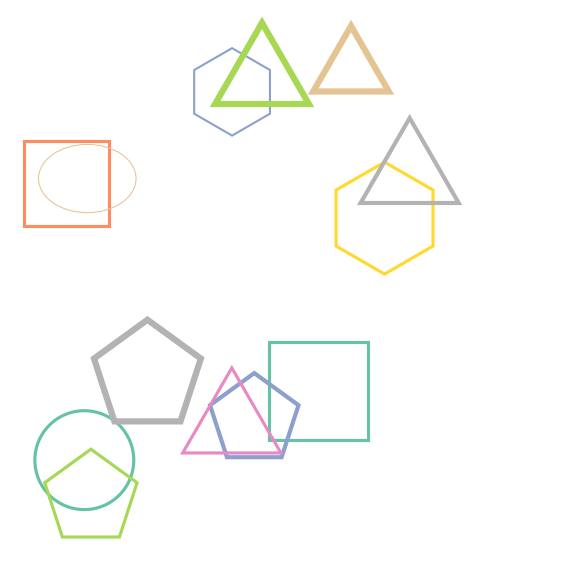[{"shape": "circle", "thickness": 1.5, "radius": 0.43, "center": [0.146, 0.202]}, {"shape": "square", "thickness": 1.5, "radius": 0.43, "center": [0.551, 0.322]}, {"shape": "square", "thickness": 1.5, "radius": 0.37, "center": [0.115, 0.682]}, {"shape": "hexagon", "thickness": 1, "radius": 0.38, "center": [0.402, 0.84]}, {"shape": "pentagon", "thickness": 2, "radius": 0.4, "center": [0.44, 0.273]}, {"shape": "triangle", "thickness": 1.5, "radius": 0.49, "center": [0.401, 0.264]}, {"shape": "pentagon", "thickness": 1.5, "radius": 0.42, "center": [0.157, 0.137]}, {"shape": "triangle", "thickness": 3, "radius": 0.47, "center": [0.454, 0.866]}, {"shape": "hexagon", "thickness": 1.5, "radius": 0.48, "center": [0.666, 0.622]}, {"shape": "oval", "thickness": 0.5, "radius": 0.42, "center": [0.151, 0.69]}, {"shape": "triangle", "thickness": 3, "radius": 0.38, "center": [0.608, 0.879]}, {"shape": "pentagon", "thickness": 3, "radius": 0.49, "center": [0.255, 0.348]}, {"shape": "triangle", "thickness": 2, "radius": 0.49, "center": [0.709, 0.697]}]